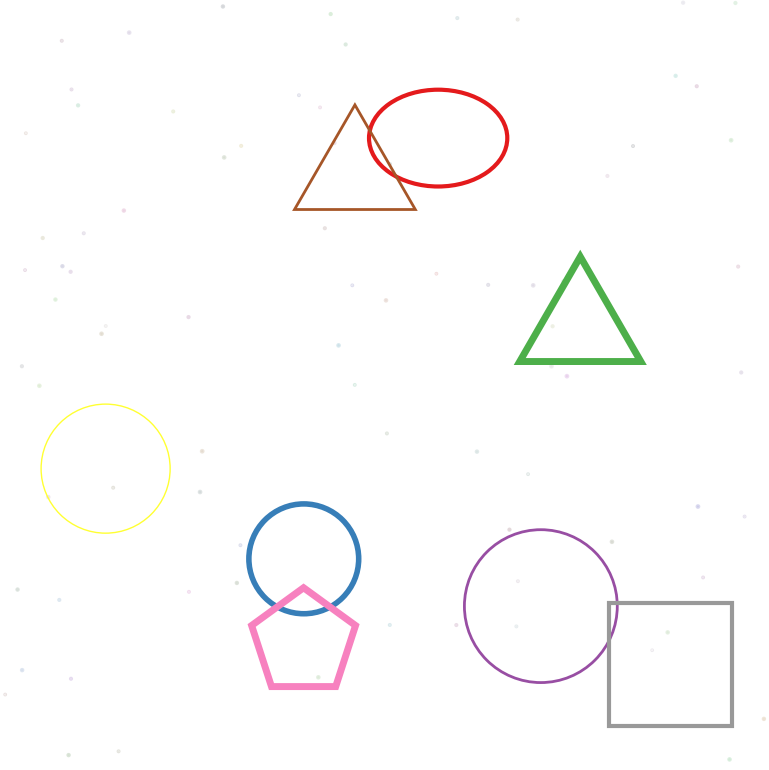[{"shape": "oval", "thickness": 1.5, "radius": 0.45, "center": [0.569, 0.821]}, {"shape": "circle", "thickness": 2, "radius": 0.36, "center": [0.395, 0.274]}, {"shape": "triangle", "thickness": 2.5, "radius": 0.45, "center": [0.754, 0.576]}, {"shape": "circle", "thickness": 1, "radius": 0.5, "center": [0.702, 0.213]}, {"shape": "circle", "thickness": 0.5, "radius": 0.42, "center": [0.137, 0.391]}, {"shape": "triangle", "thickness": 1, "radius": 0.45, "center": [0.461, 0.773]}, {"shape": "pentagon", "thickness": 2.5, "radius": 0.35, "center": [0.394, 0.166]}, {"shape": "square", "thickness": 1.5, "radius": 0.4, "center": [0.871, 0.137]}]